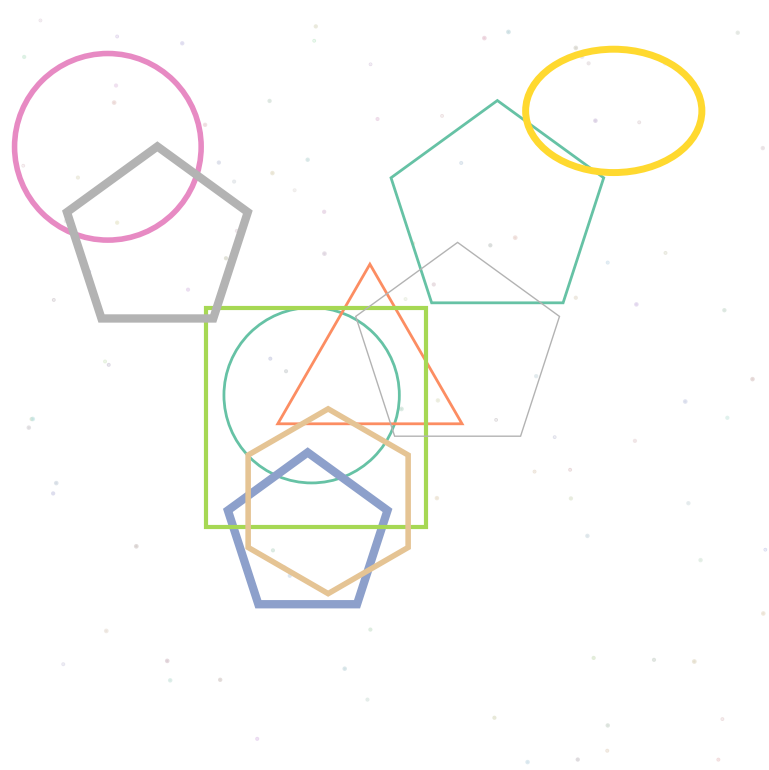[{"shape": "pentagon", "thickness": 1, "radius": 0.73, "center": [0.646, 0.724]}, {"shape": "circle", "thickness": 1, "radius": 0.57, "center": [0.405, 0.487]}, {"shape": "triangle", "thickness": 1, "radius": 0.69, "center": [0.48, 0.519]}, {"shape": "pentagon", "thickness": 3, "radius": 0.54, "center": [0.4, 0.303]}, {"shape": "circle", "thickness": 2, "radius": 0.61, "center": [0.14, 0.809]}, {"shape": "square", "thickness": 1.5, "radius": 0.71, "center": [0.41, 0.458]}, {"shape": "oval", "thickness": 2.5, "radius": 0.57, "center": [0.797, 0.856]}, {"shape": "hexagon", "thickness": 2, "radius": 0.6, "center": [0.426, 0.349]}, {"shape": "pentagon", "thickness": 3, "radius": 0.62, "center": [0.204, 0.686]}, {"shape": "pentagon", "thickness": 0.5, "radius": 0.7, "center": [0.594, 0.546]}]